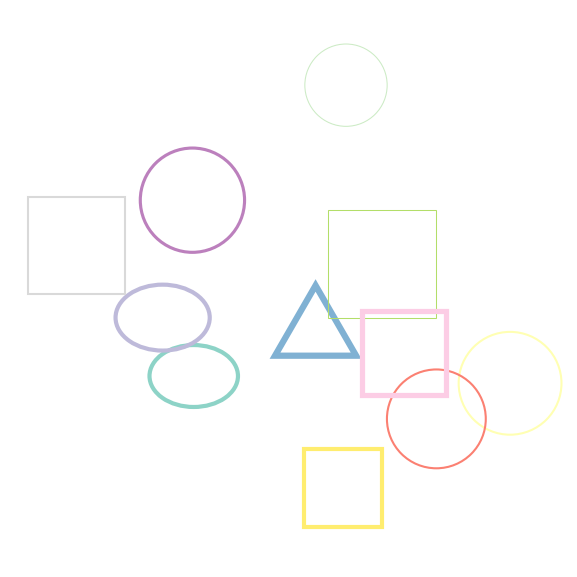[{"shape": "oval", "thickness": 2, "radius": 0.38, "center": [0.335, 0.348]}, {"shape": "circle", "thickness": 1, "radius": 0.45, "center": [0.883, 0.335]}, {"shape": "oval", "thickness": 2, "radius": 0.41, "center": [0.282, 0.449]}, {"shape": "circle", "thickness": 1, "radius": 0.43, "center": [0.756, 0.274]}, {"shape": "triangle", "thickness": 3, "radius": 0.41, "center": [0.546, 0.424]}, {"shape": "square", "thickness": 0.5, "radius": 0.47, "center": [0.661, 0.542]}, {"shape": "square", "thickness": 2.5, "radius": 0.36, "center": [0.7, 0.388]}, {"shape": "square", "thickness": 1, "radius": 0.42, "center": [0.132, 0.575]}, {"shape": "circle", "thickness": 1.5, "radius": 0.45, "center": [0.333, 0.652]}, {"shape": "circle", "thickness": 0.5, "radius": 0.36, "center": [0.599, 0.852]}, {"shape": "square", "thickness": 2, "radius": 0.34, "center": [0.595, 0.154]}]